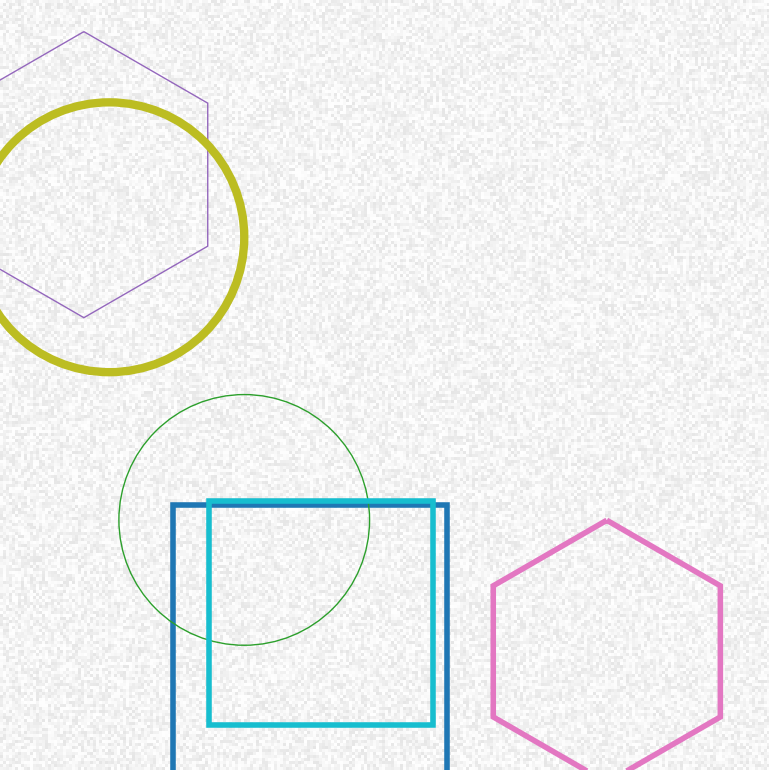[{"shape": "square", "thickness": 2, "radius": 0.89, "center": [0.403, 0.166]}, {"shape": "circle", "thickness": 0.5, "radius": 0.81, "center": [0.317, 0.325]}, {"shape": "hexagon", "thickness": 0.5, "radius": 0.93, "center": [0.109, 0.773]}, {"shape": "hexagon", "thickness": 2, "radius": 0.85, "center": [0.788, 0.154]}, {"shape": "circle", "thickness": 3, "radius": 0.88, "center": [0.142, 0.692]}, {"shape": "square", "thickness": 2, "radius": 0.73, "center": [0.417, 0.204]}]